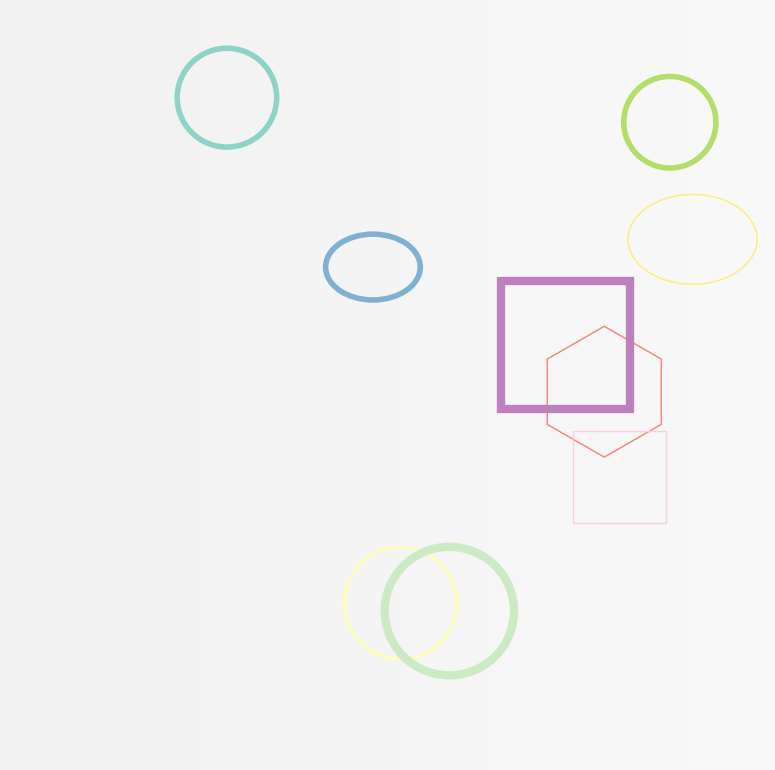[{"shape": "circle", "thickness": 2, "radius": 0.32, "center": [0.293, 0.873]}, {"shape": "circle", "thickness": 1, "radius": 0.36, "center": [0.517, 0.217]}, {"shape": "hexagon", "thickness": 0.5, "radius": 0.42, "center": [0.78, 0.491]}, {"shape": "oval", "thickness": 2, "radius": 0.31, "center": [0.481, 0.653]}, {"shape": "circle", "thickness": 2, "radius": 0.3, "center": [0.864, 0.841]}, {"shape": "square", "thickness": 0.5, "radius": 0.3, "center": [0.799, 0.38]}, {"shape": "square", "thickness": 3, "radius": 0.42, "center": [0.729, 0.552]}, {"shape": "circle", "thickness": 3, "radius": 0.42, "center": [0.58, 0.206]}, {"shape": "oval", "thickness": 0.5, "radius": 0.42, "center": [0.894, 0.689]}]